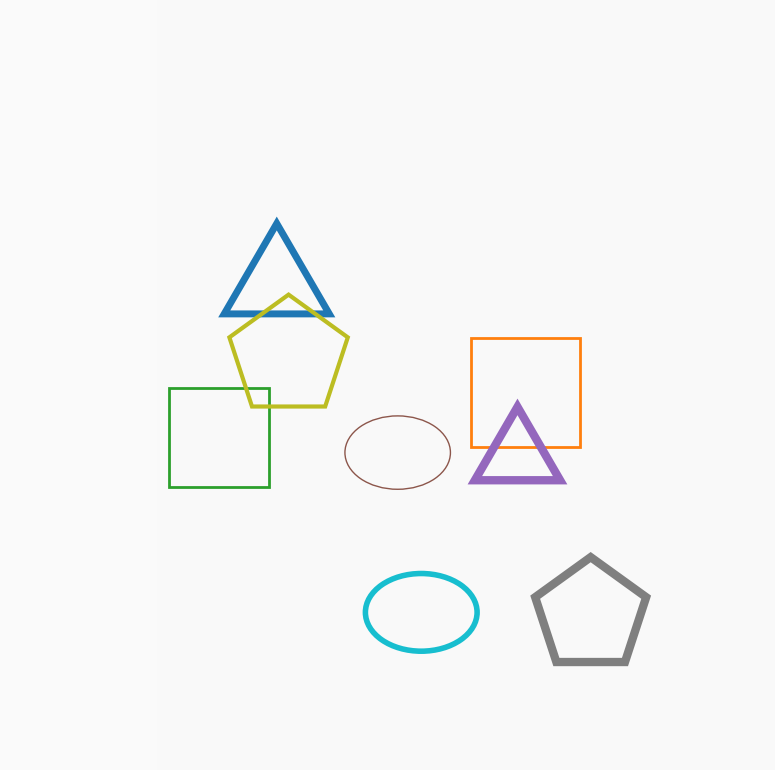[{"shape": "triangle", "thickness": 2.5, "radius": 0.39, "center": [0.357, 0.631]}, {"shape": "square", "thickness": 1, "radius": 0.35, "center": [0.678, 0.491]}, {"shape": "square", "thickness": 1, "radius": 0.32, "center": [0.283, 0.431]}, {"shape": "triangle", "thickness": 3, "radius": 0.32, "center": [0.668, 0.408]}, {"shape": "oval", "thickness": 0.5, "radius": 0.34, "center": [0.513, 0.412]}, {"shape": "pentagon", "thickness": 3, "radius": 0.38, "center": [0.762, 0.201]}, {"shape": "pentagon", "thickness": 1.5, "radius": 0.4, "center": [0.372, 0.537]}, {"shape": "oval", "thickness": 2, "radius": 0.36, "center": [0.544, 0.205]}]